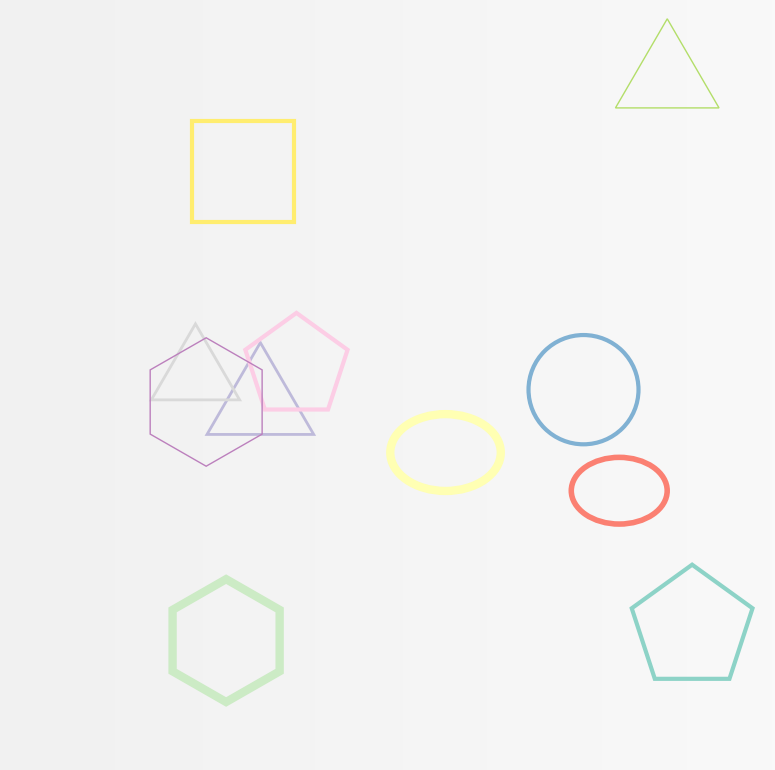[{"shape": "pentagon", "thickness": 1.5, "radius": 0.41, "center": [0.893, 0.185]}, {"shape": "oval", "thickness": 3, "radius": 0.36, "center": [0.575, 0.412]}, {"shape": "triangle", "thickness": 1, "radius": 0.4, "center": [0.336, 0.476]}, {"shape": "oval", "thickness": 2, "radius": 0.31, "center": [0.799, 0.363]}, {"shape": "circle", "thickness": 1.5, "radius": 0.35, "center": [0.753, 0.494]}, {"shape": "triangle", "thickness": 0.5, "radius": 0.39, "center": [0.861, 0.898]}, {"shape": "pentagon", "thickness": 1.5, "radius": 0.35, "center": [0.382, 0.524]}, {"shape": "triangle", "thickness": 1, "radius": 0.33, "center": [0.252, 0.514]}, {"shape": "hexagon", "thickness": 0.5, "radius": 0.42, "center": [0.266, 0.478]}, {"shape": "hexagon", "thickness": 3, "radius": 0.4, "center": [0.292, 0.168]}, {"shape": "square", "thickness": 1.5, "radius": 0.33, "center": [0.313, 0.777]}]